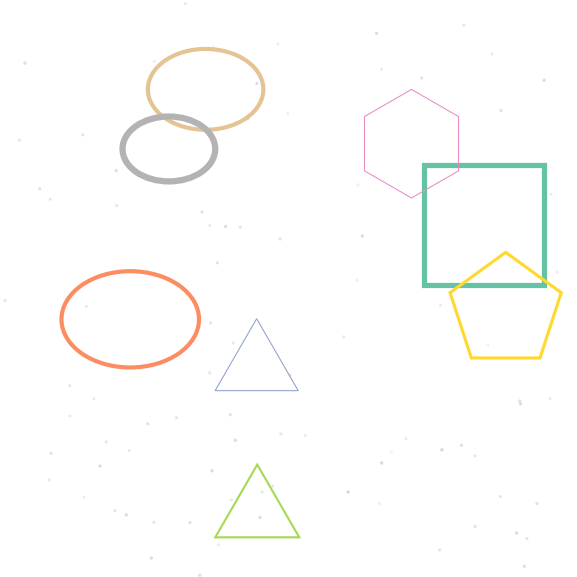[{"shape": "square", "thickness": 2.5, "radius": 0.52, "center": [0.838, 0.609]}, {"shape": "oval", "thickness": 2, "radius": 0.6, "center": [0.226, 0.446]}, {"shape": "triangle", "thickness": 0.5, "radius": 0.42, "center": [0.444, 0.364]}, {"shape": "hexagon", "thickness": 0.5, "radius": 0.47, "center": [0.713, 0.75]}, {"shape": "triangle", "thickness": 1, "radius": 0.42, "center": [0.445, 0.111]}, {"shape": "pentagon", "thickness": 1.5, "radius": 0.51, "center": [0.876, 0.461]}, {"shape": "oval", "thickness": 2, "radius": 0.5, "center": [0.356, 0.844]}, {"shape": "oval", "thickness": 3, "radius": 0.4, "center": [0.292, 0.741]}]